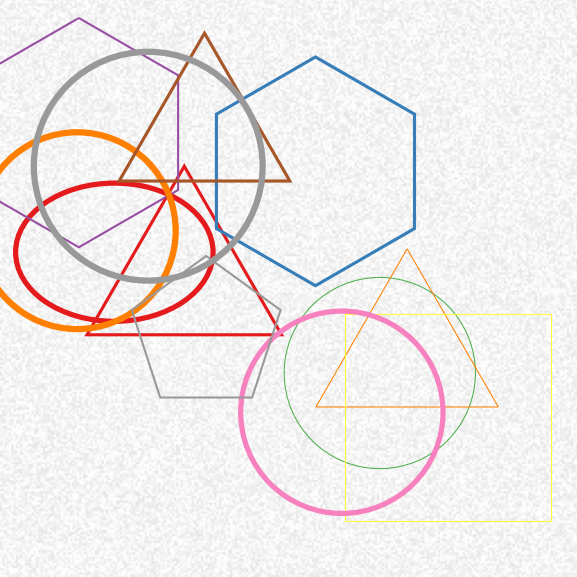[{"shape": "triangle", "thickness": 1.5, "radius": 0.97, "center": [0.319, 0.517]}, {"shape": "oval", "thickness": 2.5, "radius": 0.85, "center": [0.198, 0.562]}, {"shape": "hexagon", "thickness": 1.5, "radius": 0.99, "center": [0.546, 0.702]}, {"shape": "circle", "thickness": 0.5, "radius": 0.83, "center": [0.658, 0.353]}, {"shape": "hexagon", "thickness": 1, "radius": 0.99, "center": [0.137, 0.769]}, {"shape": "circle", "thickness": 3, "radius": 0.85, "center": [0.134, 0.6]}, {"shape": "triangle", "thickness": 0.5, "radius": 0.91, "center": [0.705, 0.386]}, {"shape": "square", "thickness": 0.5, "radius": 0.89, "center": [0.776, 0.276]}, {"shape": "triangle", "thickness": 1.5, "radius": 0.85, "center": [0.354, 0.771]}, {"shape": "circle", "thickness": 2.5, "radius": 0.88, "center": [0.592, 0.285]}, {"shape": "circle", "thickness": 3, "radius": 0.99, "center": [0.257, 0.711]}, {"shape": "pentagon", "thickness": 1, "radius": 0.68, "center": [0.357, 0.42]}]